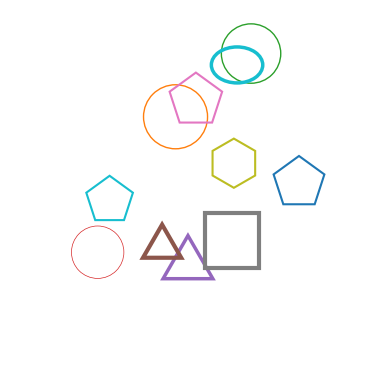[{"shape": "pentagon", "thickness": 1.5, "radius": 0.35, "center": [0.777, 0.526]}, {"shape": "circle", "thickness": 1, "radius": 0.42, "center": [0.456, 0.697]}, {"shape": "circle", "thickness": 1, "radius": 0.39, "center": [0.652, 0.861]}, {"shape": "circle", "thickness": 0.5, "radius": 0.34, "center": [0.254, 0.345]}, {"shape": "triangle", "thickness": 2.5, "radius": 0.37, "center": [0.488, 0.313]}, {"shape": "triangle", "thickness": 3, "radius": 0.29, "center": [0.421, 0.359]}, {"shape": "pentagon", "thickness": 1.5, "radius": 0.36, "center": [0.509, 0.74]}, {"shape": "square", "thickness": 3, "radius": 0.35, "center": [0.603, 0.375]}, {"shape": "hexagon", "thickness": 1.5, "radius": 0.32, "center": [0.607, 0.576]}, {"shape": "oval", "thickness": 2.5, "radius": 0.33, "center": [0.616, 0.831]}, {"shape": "pentagon", "thickness": 1.5, "radius": 0.32, "center": [0.285, 0.48]}]